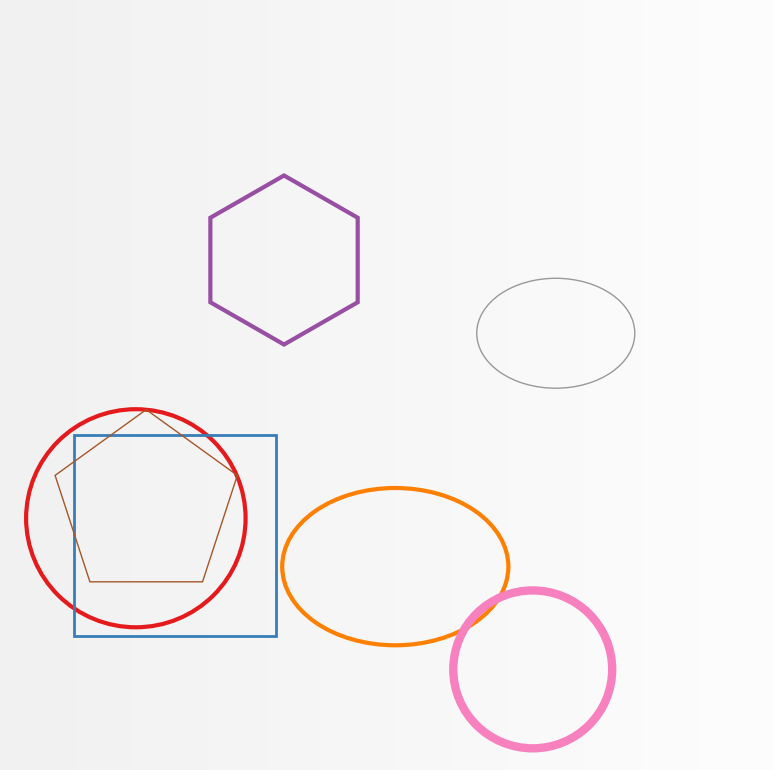[{"shape": "circle", "thickness": 1.5, "radius": 0.71, "center": [0.175, 0.327]}, {"shape": "square", "thickness": 1, "radius": 0.65, "center": [0.226, 0.304]}, {"shape": "hexagon", "thickness": 1.5, "radius": 0.55, "center": [0.366, 0.662]}, {"shape": "oval", "thickness": 1.5, "radius": 0.73, "center": [0.51, 0.264]}, {"shape": "pentagon", "thickness": 0.5, "radius": 0.62, "center": [0.189, 0.344]}, {"shape": "circle", "thickness": 3, "radius": 0.51, "center": [0.687, 0.131]}, {"shape": "oval", "thickness": 0.5, "radius": 0.51, "center": [0.717, 0.567]}]